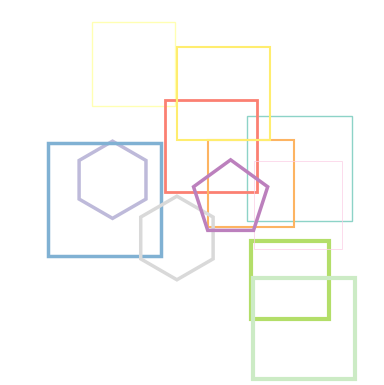[{"shape": "square", "thickness": 1, "radius": 0.68, "center": [0.778, 0.561]}, {"shape": "square", "thickness": 1, "radius": 0.54, "center": [0.347, 0.834]}, {"shape": "hexagon", "thickness": 2.5, "radius": 0.5, "center": [0.292, 0.533]}, {"shape": "square", "thickness": 2, "radius": 0.6, "center": [0.548, 0.621]}, {"shape": "square", "thickness": 2.5, "radius": 0.73, "center": [0.272, 0.483]}, {"shape": "square", "thickness": 1.5, "radius": 0.56, "center": [0.652, 0.523]}, {"shape": "square", "thickness": 3, "radius": 0.5, "center": [0.754, 0.272]}, {"shape": "square", "thickness": 0.5, "radius": 0.57, "center": [0.773, 0.467]}, {"shape": "hexagon", "thickness": 2.5, "radius": 0.54, "center": [0.46, 0.382]}, {"shape": "pentagon", "thickness": 2.5, "radius": 0.51, "center": [0.599, 0.484]}, {"shape": "square", "thickness": 3, "radius": 0.66, "center": [0.79, 0.147]}, {"shape": "square", "thickness": 1.5, "radius": 0.61, "center": [0.58, 0.757]}]